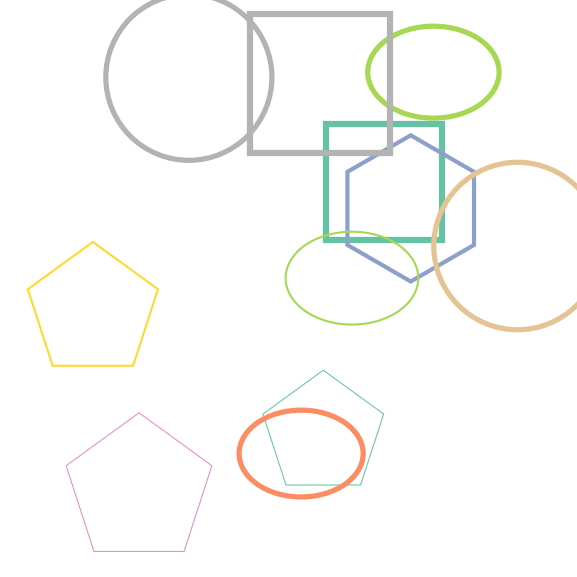[{"shape": "pentagon", "thickness": 0.5, "radius": 0.55, "center": [0.56, 0.248]}, {"shape": "square", "thickness": 3, "radius": 0.5, "center": [0.665, 0.684]}, {"shape": "oval", "thickness": 2.5, "radius": 0.54, "center": [0.521, 0.214]}, {"shape": "hexagon", "thickness": 2, "radius": 0.63, "center": [0.711, 0.638]}, {"shape": "pentagon", "thickness": 0.5, "radius": 0.66, "center": [0.241, 0.152]}, {"shape": "oval", "thickness": 2.5, "radius": 0.57, "center": [0.751, 0.874]}, {"shape": "oval", "thickness": 1, "radius": 0.57, "center": [0.609, 0.518]}, {"shape": "pentagon", "thickness": 1, "radius": 0.59, "center": [0.161, 0.462]}, {"shape": "circle", "thickness": 2.5, "radius": 0.72, "center": [0.896, 0.573]}, {"shape": "square", "thickness": 3, "radius": 0.6, "center": [0.554, 0.854]}, {"shape": "circle", "thickness": 2.5, "radius": 0.72, "center": [0.327, 0.865]}]